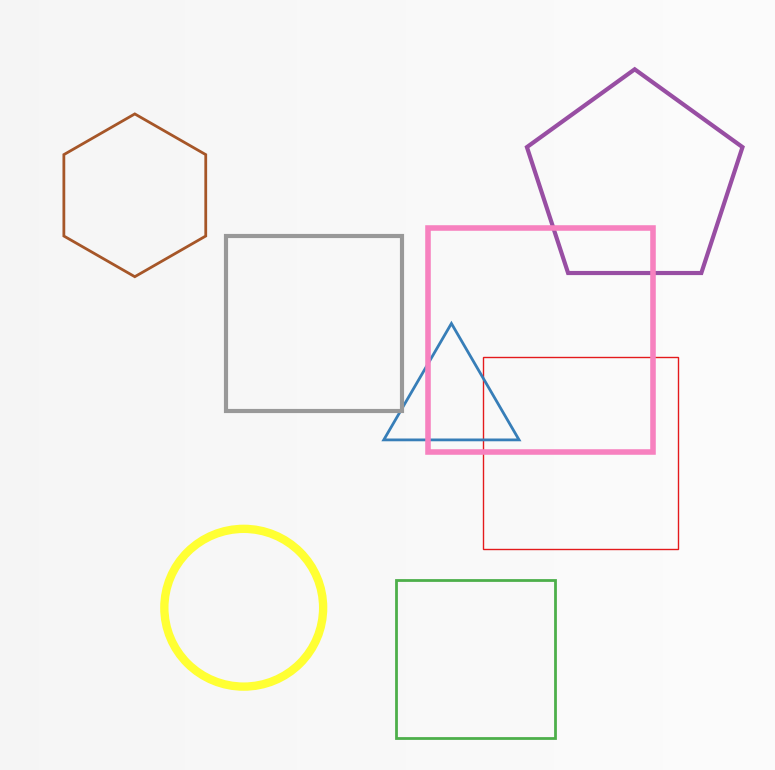[{"shape": "square", "thickness": 0.5, "radius": 0.63, "center": [0.749, 0.412]}, {"shape": "triangle", "thickness": 1, "radius": 0.5, "center": [0.582, 0.479]}, {"shape": "square", "thickness": 1, "radius": 0.51, "center": [0.613, 0.145]}, {"shape": "pentagon", "thickness": 1.5, "radius": 0.73, "center": [0.819, 0.764]}, {"shape": "circle", "thickness": 3, "radius": 0.51, "center": [0.315, 0.211]}, {"shape": "hexagon", "thickness": 1, "radius": 0.53, "center": [0.174, 0.746]}, {"shape": "square", "thickness": 2, "radius": 0.73, "center": [0.697, 0.558]}, {"shape": "square", "thickness": 1.5, "radius": 0.57, "center": [0.405, 0.58]}]